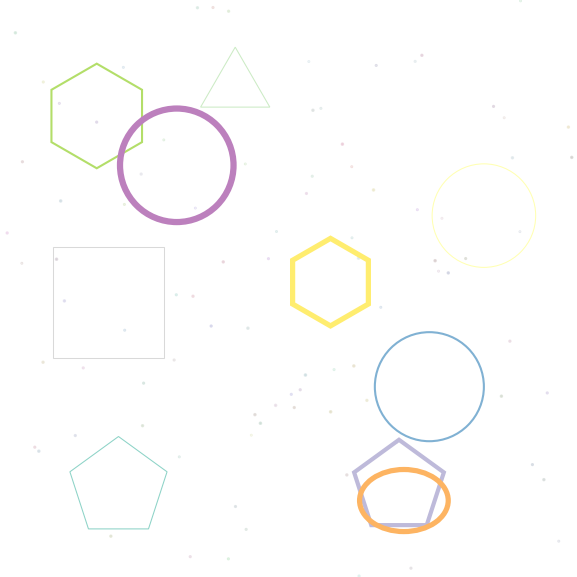[{"shape": "pentagon", "thickness": 0.5, "radius": 0.44, "center": [0.205, 0.155]}, {"shape": "circle", "thickness": 0.5, "radius": 0.45, "center": [0.838, 0.626]}, {"shape": "pentagon", "thickness": 2, "radius": 0.41, "center": [0.691, 0.156]}, {"shape": "circle", "thickness": 1, "radius": 0.47, "center": [0.743, 0.33]}, {"shape": "oval", "thickness": 2.5, "radius": 0.38, "center": [0.699, 0.132]}, {"shape": "hexagon", "thickness": 1, "radius": 0.45, "center": [0.168, 0.798]}, {"shape": "square", "thickness": 0.5, "radius": 0.48, "center": [0.188, 0.475]}, {"shape": "circle", "thickness": 3, "radius": 0.49, "center": [0.306, 0.713]}, {"shape": "triangle", "thickness": 0.5, "radius": 0.35, "center": [0.407, 0.848]}, {"shape": "hexagon", "thickness": 2.5, "radius": 0.38, "center": [0.572, 0.511]}]